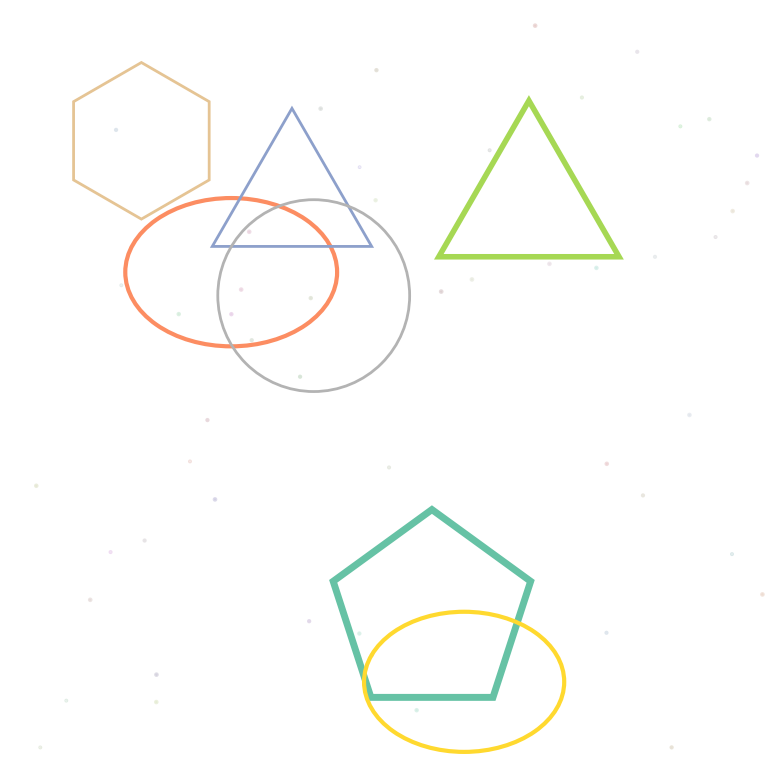[{"shape": "pentagon", "thickness": 2.5, "radius": 0.67, "center": [0.561, 0.203]}, {"shape": "oval", "thickness": 1.5, "radius": 0.69, "center": [0.3, 0.647]}, {"shape": "triangle", "thickness": 1, "radius": 0.6, "center": [0.379, 0.74]}, {"shape": "triangle", "thickness": 2, "radius": 0.68, "center": [0.687, 0.734]}, {"shape": "oval", "thickness": 1.5, "radius": 0.65, "center": [0.603, 0.115]}, {"shape": "hexagon", "thickness": 1, "radius": 0.51, "center": [0.184, 0.817]}, {"shape": "circle", "thickness": 1, "radius": 0.62, "center": [0.407, 0.616]}]